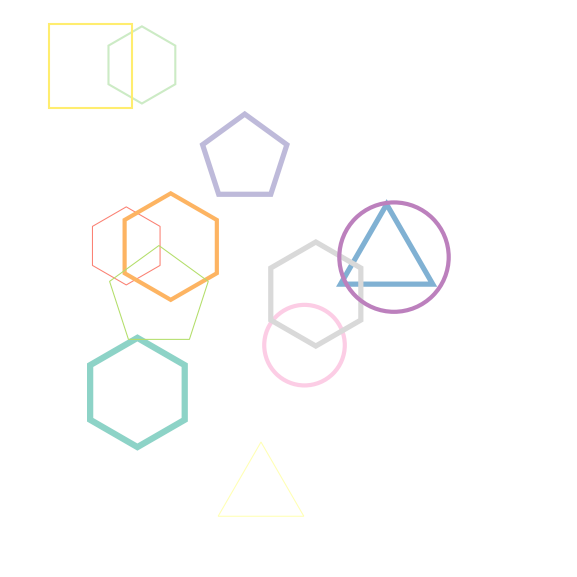[{"shape": "hexagon", "thickness": 3, "radius": 0.47, "center": [0.238, 0.32]}, {"shape": "triangle", "thickness": 0.5, "radius": 0.43, "center": [0.452, 0.148]}, {"shape": "pentagon", "thickness": 2.5, "radius": 0.38, "center": [0.424, 0.725]}, {"shape": "hexagon", "thickness": 0.5, "radius": 0.34, "center": [0.219, 0.573]}, {"shape": "triangle", "thickness": 2.5, "radius": 0.46, "center": [0.67, 0.553]}, {"shape": "hexagon", "thickness": 2, "radius": 0.46, "center": [0.296, 0.572]}, {"shape": "pentagon", "thickness": 0.5, "radius": 0.45, "center": [0.275, 0.484]}, {"shape": "circle", "thickness": 2, "radius": 0.35, "center": [0.527, 0.401]}, {"shape": "hexagon", "thickness": 2.5, "radius": 0.45, "center": [0.547, 0.49]}, {"shape": "circle", "thickness": 2, "radius": 0.47, "center": [0.682, 0.554]}, {"shape": "hexagon", "thickness": 1, "radius": 0.33, "center": [0.246, 0.887]}, {"shape": "square", "thickness": 1, "radius": 0.36, "center": [0.156, 0.885]}]